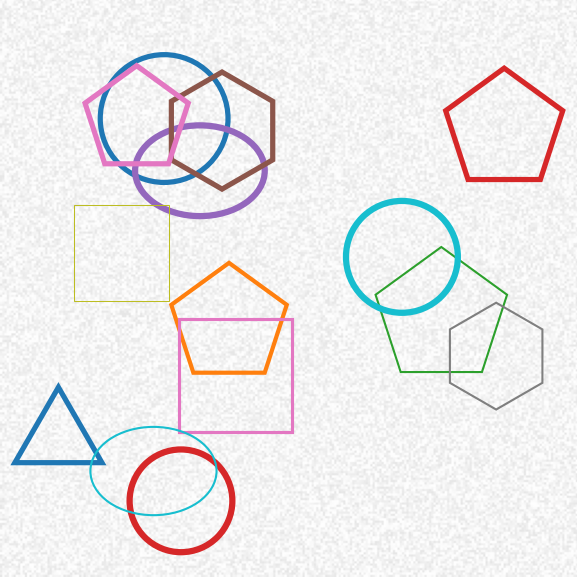[{"shape": "circle", "thickness": 2.5, "radius": 0.55, "center": [0.284, 0.794]}, {"shape": "triangle", "thickness": 2.5, "radius": 0.44, "center": [0.101, 0.241]}, {"shape": "pentagon", "thickness": 2, "radius": 0.53, "center": [0.397, 0.439]}, {"shape": "pentagon", "thickness": 1, "radius": 0.6, "center": [0.764, 0.452]}, {"shape": "circle", "thickness": 3, "radius": 0.44, "center": [0.313, 0.132]}, {"shape": "pentagon", "thickness": 2.5, "radius": 0.53, "center": [0.873, 0.774]}, {"shape": "oval", "thickness": 3, "radius": 0.56, "center": [0.346, 0.703]}, {"shape": "hexagon", "thickness": 2.5, "radius": 0.51, "center": [0.384, 0.773]}, {"shape": "pentagon", "thickness": 2.5, "radius": 0.47, "center": [0.237, 0.792]}, {"shape": "square", "thickness": 1.5, "radius": 0.49, "center": [0.408, 0.349]}, {"shape": "hexagon", "thickness": 1, "radius": 0.46, "center": [0.859, 0.382]}, {"shape": "square", "thickness": 0.5, "radius": 0.41, "center": [0.21, 0.561]}, {"shape": "circle", "thickness": 3, "radius": 0.48, "center": [0.696, 0.554]}, {"shape": "oval", "thickness": 1, "radius": 0.55, "center": [0.266, 0.183]}]